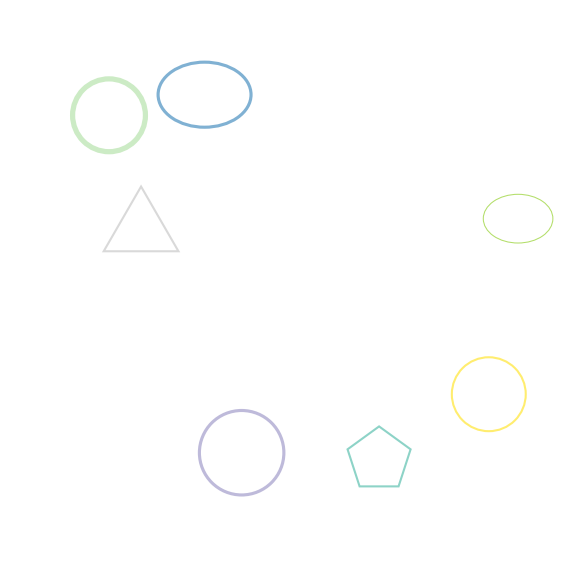[{"shape": "pentagon", "thickness": 1, "radius": 0.29, "center": [0.656, 0.203]}, {"shape": "circle", "thickness": 1.5, "radius": 0.37, "center": [0.418, 0.215]}, {"shape": "oval", "thickness": 1.5, "radius": 0.4, "center": [0.354, 0.835]}, {"shape": "oval", "thickness": 0.5, "radius": 0.3, "center": [0.897, 0.621]}, {"shape": "triangle", "thickness": 1, "radius": 0.37, "center": [0.244, 0.601]}, {"shape": "circle", "thickness": 2.5, "radius": 0.32, "center": [0.189, 0.8]}, {"shape": "circle", "thickness": 1, "radius": 0.32, "center": [0.846, 0.317]}]